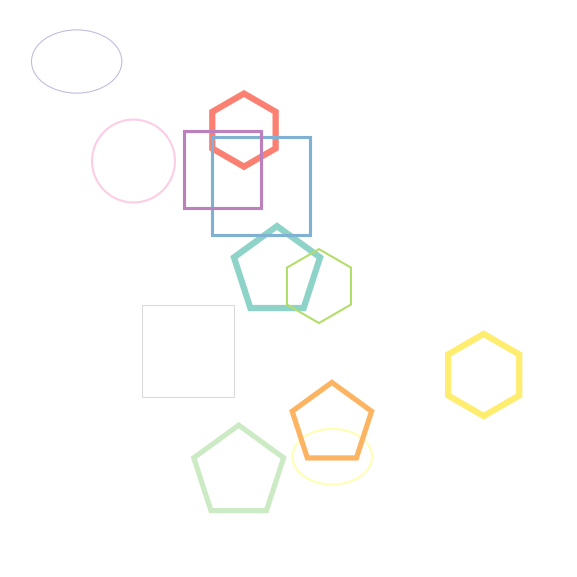[{"shape": "pentagon", "thickness": 3, "radius": 0.39, "center": [0.48, 0.529]}, {"shape": "oval", "thickness": 1, "radius": 0.34, "center": [0.575, 0.208]}, {"shape": "oval", "thickness": 0.5, "radius": 0.39, "center": [0.133, 0.893]}, {"shape": "hexagon", "thickness": 3, "radius": 0.32, "center": [0.422, 0.774]}, {"shape": "square", "thickness": 1.5, "radius": 0.42, "center": [0.452, 0.677]}, {"shape": "pentagon", "thickness": 2.5, "radius": 0.36, "center": [0.575, 0.265]}, {"shape": "hexagon", "thickness": 1, "radius": 0.32, "center": [0.552, 0.504]}, {"shape": "circle", "thickness": 1, "radius": 0.36, "center": [0.231, 0.72]}, {"shape": "square", "thickness": 0.5, "radius": 0.4, "center": [0.325, 0.391]}, {"shape": "square", "thickness": 1.5, "radius": 0.33, "center": [0.386, 0.706]}, {"shape": "pentagon", "thickness": 2.5, "radius": 0.41, "center": [0.413, 0.181]}, {"shape": "hexagon", "thickness": 3, "radius": 0.36, "center": [0.838, 0.35]}]